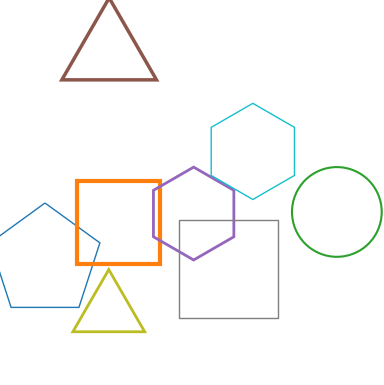[{"shape": "pentagon", "thickness": 1, "radius": 0.75, "center": [0.117, 0.323]}, {"shape": "square", "thickness": 3, "radius": 0.54, "center": [0.308, 0.423]}, {"shape": "circle", "thickness": 1.5, "radius": 0.58, "center": [0.875, 0.449]}, {"shape": "hexagon", "thickness": 2, "radius": 0.6, "center": [0.503, 0.445]}, {"shape": "triangle", "thickness": 2.5, "radius": 0.71, "center": [0.284, 0.864]}, {"shape": "square", "thickness": 1, "radius": 0.64, "center": [0.594, 0.302]}, {"shape": "triangle", "thickness": 2, "radius": 0.54, "center": [0.283, 0.192]}, {"shape": "hexagon", "thickness": 1, "radius": 0.62, "center": [0.657, 0.607]}]